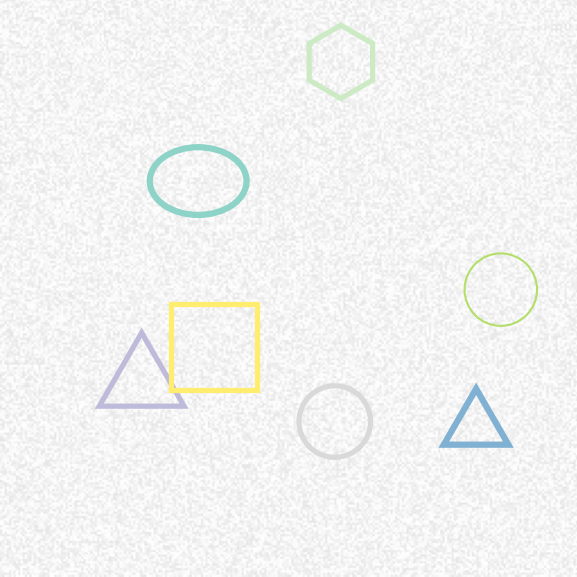[{"shape": "oval", "thickness": 3, "radius": 0.42, "center": [0.343, 0.686]}, {"shape": "triangle", "thickness": 2.5, "radius": 0.42, "center": [0.245, 0.338]}, {"shape": "triangle", "thickness": 3, "radius": 0.32, "center": [0.824, 0.261]}, {"shape": "circle", "thickness": 1, "radius": 0.31, "center": [0.867, 0.498]}, {"shape": "circle", "thickness": 2.5, "radius": 0.31, "center": [0.58, 0.269]}, {"shape": "hexagon", "thickness": 2.5, "radius": 0.32, "center": [0.59, 0.892]}, {"shape": "square", "thickness": 2.5, "radius": 0.37, "center": [0.37, 0.398]}]